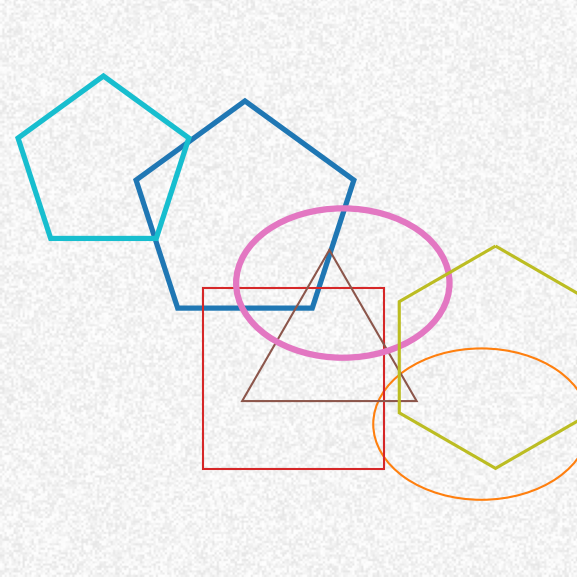[{"shape": "pentagon", "thickness": 2.5, "radius": 0.99, "center": [0.424, 0.626]}, {"shape": "oval", "thickness": 1, "radius": 0.94, "center": [0.834, 0.265]}, {"shape": "square", "thickness": 1, "radius": 0.78, "center": [0.508, 0.344]}, {"shape": "triangle", "thickness": 1, "radius": 0.87, "center": [0.57, 0.392]}, {"shape": "oval", "thickness": 3, "radius": 0.92, "center": [0.594, 0.509]}, {"shape": "hexagon", "thickness": 1.5, "radius": 0.96, "center": [0.858, 0.381]}, {"shape": "pentagon", "thickness": 2.5, "radius": 0.78, "center": [0.179, 0.712]}]